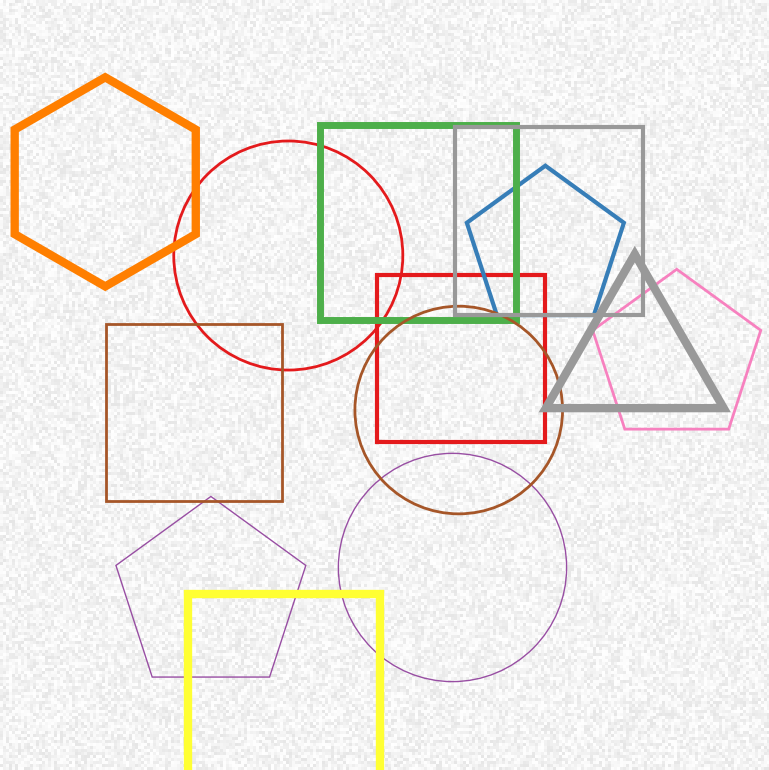[{"shape": "square", "thickness": 1.5, "radius": 0.54, "center": [0.599, 0.535]}, {"shape": "circle", "thickness": 1, "radius": 0.74, "center": [0.374, 0.668]}, {"shape": "pentagon", "thickness": 1.5, "radius": 0.54, "center": [0.708, 0.678]}, {"shape": "square", "thickness": 2.5, "radius": 0.63, "center": [0.543, 0.711]}, {"shape": "circle", "thickness": 0.5, "radius": 0.74, "center": [0.588, 0.263]}, {"shape": "pentagon", "thickness": 0.5, "radius": 0.65, "center": [0.274, 0.226]}, {"shape": "hexagon", "thickness": 3, "radius": 0.68, "center": [0.137, 0.764]}, {"shape": "square", "thickness": 3, "radius": 0.62, "center": [0.369, 0.104]}, {"shape": "circle", "thickness": 1, "radius": 0.67, "center": [0.596, 0.467]}, {"shape": "square", "thickness": 1, "radius": 0.57, "center": [0.252, 0.465]}, {"shape": "pentagon", "thickness": 1, "radius": 0.57, "center": [0.879, 0.536]}, {"shape": "square", "thickness": 1.5, "radius": 0.61, "center": [0.713, 0.713]}, {"shape": "triangle", "thickness": 3, "radius": 0.67, "center": [0.824, 0.537]}]